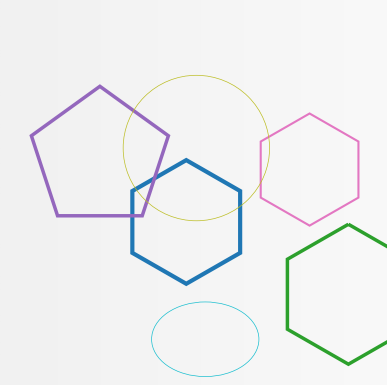[{"shape": "hexagon", "thickness": 3, "radius": 0.8, "center": [0.481, 0.423]}, {"shape": "hexagon", "thickness": 2.5, "radius": 0.91, "center": [0.899, 0.236]}, {"shape": "pentagon", "thickness": 2.5, "radius": 0.93, "center": [0.258, 0.59]}, {"shape": "hexagon", "thickness": 1.5, "radius": 0.73, "center": [0.799, 0.56]}, {"shape": "circle", "thickness": 0.5, "radius": 0.94, "center": [0.507, 0.615]}, {"shape": "oval", "thickness": 0.5, "radius": 0.69, "center": [0.53, 0.119]}]